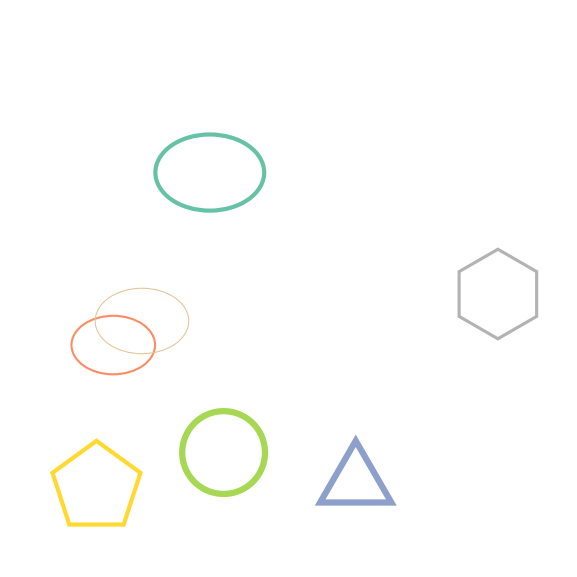[{"shape": "oval", "thickness": 2, "radius": 0.47, "center": [0.363, 0.7]}, {"shape": "oval", "thickness": 1, "radius": 0.36, "center": [0.196, 0.402]}, {"shape": "triangle", "thickness": 3, "radius": 0.36, "center": [0.616, 0.165]}, {"shape": "circle", "thickness": 3, "radius": 0.36, "center": [0.387, 0.216]}, {"shape": "pentagon", "thickness": 2, "radius": 0.4, "center": [0.167, 0.156]}, {"shape": "oval", "thickness": 0.5, "radius": 0.4, "center": [0.246, 0.443]}, {"shape": "hexagon", "thickness": 1.5, "radius": 0.39, "center": [0.862, 0.49]}]